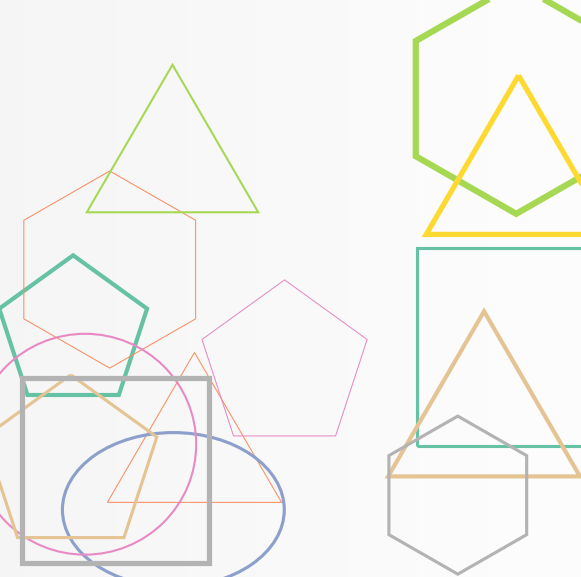[{"shape": "pentagon", "thickness": 2, "radius": 0.67, "center": [0.126, 0.423]}, {"shape": "square", "thickness": 1.5, "radius": 0.86, "center": [0.889, 0.398]}, {"shape": "hexagon", "thickness": 0.5, "radius": 0.85, "center": [0.189, 0.532]}, {"shape": "triangle", "thickness": 0.5, "radius": 0.87, "center": [0.335, 0.216]}, {"shape": "oval", "thickness": 1.5, "radius": 0.95, "center": [0.298, 0.116]}, {"shape": "pentagon", "thickness": 0.5, "radius": 0.75, "center": [0.49, 0.365]}, {"shape": "circle", "thickness": 1, "radius": 0.96, "center": [0.146, 0.23]}, {"shape": "triangle", "thickness": 1, "radius": 0.85, "center": [0.297, 0.717]}, {"shape": "hexagon", "thickness": 3, "radius": 1.0, "center": [0.888, 0.828]}, {"shape": "triangle", "thickness": 2.5, "radius": 0.92, "center": [0.892, 0.685]}, {"shape": "triangle", "thickness": 2, "radius": 0.95, "center": [0.833, 0.269]}, {"shape": "pentagon", "thickness": 1.5, "radius": 0.78, "center": [0.122, 0.194]}, {"shape": "hexagon", "thickness": 1.5, "radius": 0.68, "center": [0.788, 0.142]}, {"shape": "square", "thickness": 2.5, "radius": 0.8, "center": [0.198, 0.185]}]